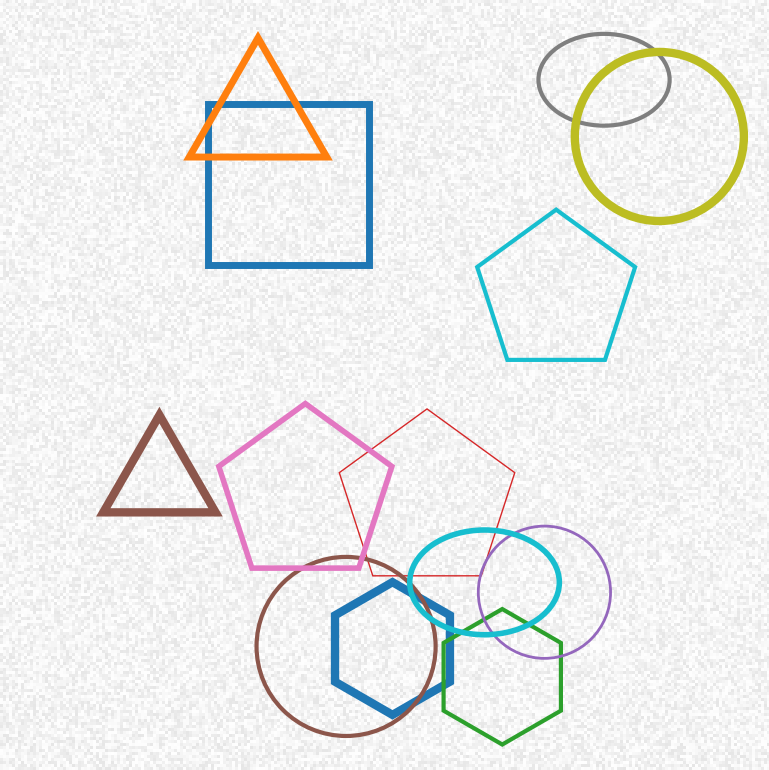[{"shape": "hexagon", "thickness": 3, "radius": 0.43, "center": [0.51, 0.158]}, {"shape": "square", "thickness": 2.5, "radius": 0.52, "center": [0.375, 0.76]}, {"shape": "triangle", "thickness": 2.5, "radius": 0.52, "center": [0.335, 0.848]}, {"shape": "hexagon", "thickness": 1.5, "radius": 0.44, "center": [0.652, 0.121]}, {"shape": "pentagon", "thickness": 0.5, "radius": 0.6, "center": [0.555, 0.349]}, {"shape": "circle", "thickness": 1, "radius": 0.43, "center": [0.707, 0.231]}, {"shape": "circle", "thickness": 1.5, "radius": 0.58, "center": [0.449, 0.16]}, {"shape": "triangle", "thickness": 3, "radius": 0.42, "center": [0.207, 0.377]}, {"shape": "pentagon", "thickness": 2, "radius": 0.59, "center": [0.397, 0.358]}, {"shape": "oval", "thickness": 1.5, "radius": 0.43, "center": [0.784, 0.896]}, {"shape": "circle", "thickness": 3, "radius": 0.55, "center": [0.856, 0.823]}, {"shape": "pentagon", "thickness": 1.5, "radius": 0.54, "center": [0.722, 0.62]}, {"shape": "oval", "thickness": 2, "radius": 0.49, "center": [0.629, 0.244]}]